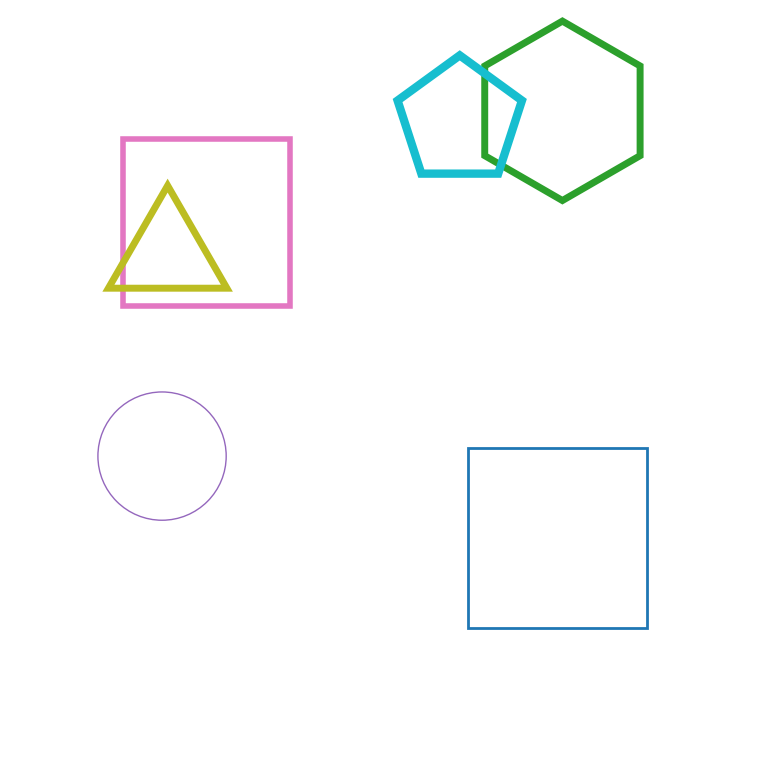[{"shape": "square", "thickness": 1, "radius": 0.58, "center": [0.724, 0.301]}, {"shape": "hexagon", "thickness": 2.5, "radius": 0.58, "center": [0.73, 0.856]}, {"shape": "circle", "thickness": 0.5, "radius": 0.42, "center": [0.21, 0.408]}, {"shape": "square", "thickness": 2, "radius": 0.54, "center": [0.269, 0.711]}, {"shape": "triangle", "thickness": 2.5, "radius": 0.44, "center": [0.218, 0.67]}, {"shape": "pentagon", "thickness": 3, "radius": 0.42, "center": [0.597, 0.843]}]